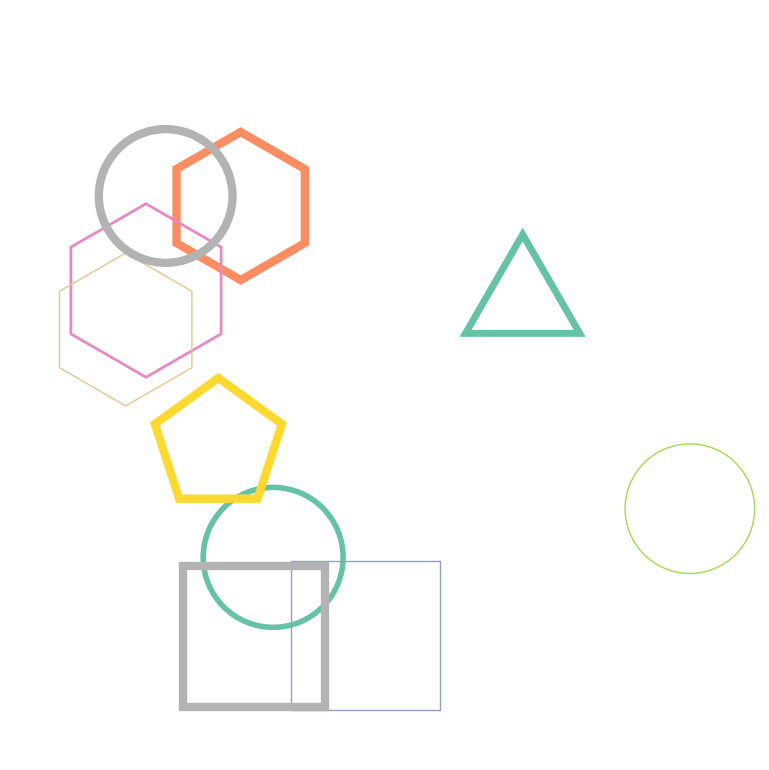[{"shape": "circle", "thickness": 2, "radius": 0.45, "center": [0.355, 0.276]}, {"shape": "triangle", "thickness": 2.5, "radius": 0.43, "center": [0.679, 0.61]}, {"shape": "hexagon", "thickness": 3, "radius": 0.48, "center": [0.313, 0.732]}, {"shape": "square", "thickness": 0.5, "radius": 0.48, "center": [0.475, 0.175]}, {"shape": "hexagon", "thickness": 1, "radius": 0.56, "center": [0.19, 0.623]}, {"shape": "circle", "thickness": 0.5, "radius": 0.42, "center": [0.896, 0.339]}, {"shape": "pentagon", "thickness": 3, "radius": 0.43, "center": [0.284, 0.423]}, {"shape": "hexagon", "thickness": 0.5, "radius": 0.5, "center": [0.163, 0.572]}, {"shape": "square", "thickness": 3, "radius": 0.46, "center": [0.33, 0.173]}, {"shape": "circle", "thickness": 3, "radius": 0.43, "center": [0.215, 0.746]}]